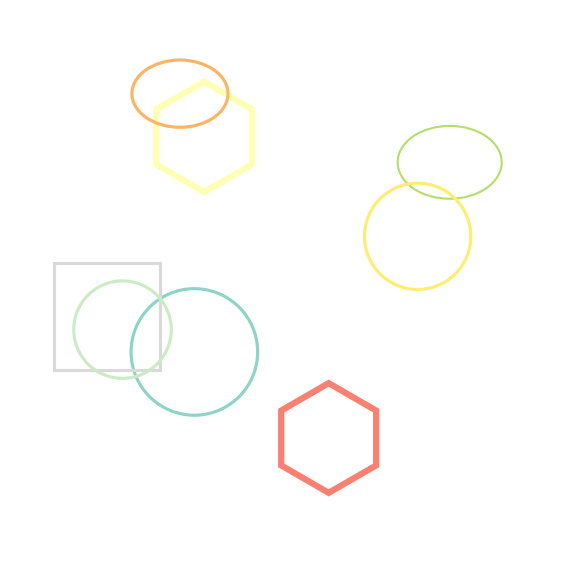[{"shape": "circle", "thickness": 1.5, "radius": 0.55, "center": [0.337, 0.39]}, {"shape": "hexagon", "thickness": 3, "radius": 0.48, "center": [0.353, 0.762]}, {"shape": "hexagon", "thickness": 3, "radius": 0.47, "center": [0.569, 0.241]}, {"shape": "oval", "thickness": 1.5, "radius": 0.42, "center": [0.312, 0.837]}, {"shape": "oval", "thickness": 1, "radius": 0.45, "center": [0.779, 0.718]}, {"shape": "square", "thickness": 1.5, "radius": 0.46, "center": [0.185, 0.451]}, {"shape": "circle", "thickness": 1.5, "radius": 0.42, "center": [0.212, 0.428]}, {"shape": "circle", "thickness": 1.5, "radius": 0.46, "center": [0.723, 0.59]}]